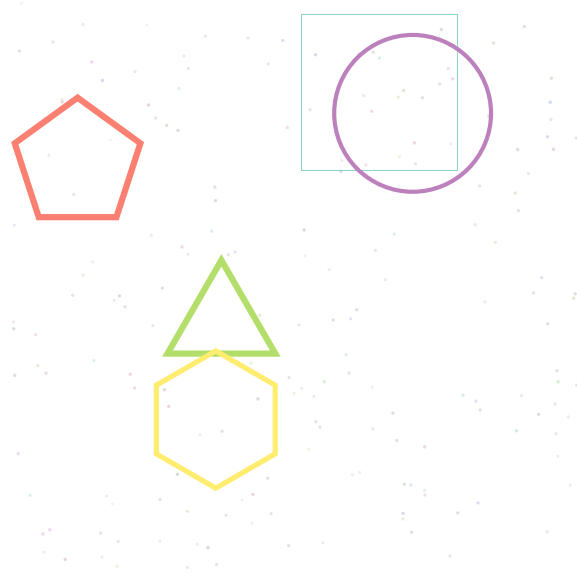[{"shape": "square", "thickness": 0.5, "radius": 0.67, "center": [0.657, 0.839]}, {"shape": "pentagon", "thickness": 3, "radius": 0.57, "center": [0.134, 0.716]}, {"shape": "triangle", "thickness": 3, "radius": 0.54, "center": [0.383, 0.441]}, {"shape": "circle", "thickness": 2, "radius": 0.68, "center": [0.714, 0.803]}, {"shape": "hexagon", "thickness": 2.5, "radius": 0.59, "center": [0.374, 0.273]}]